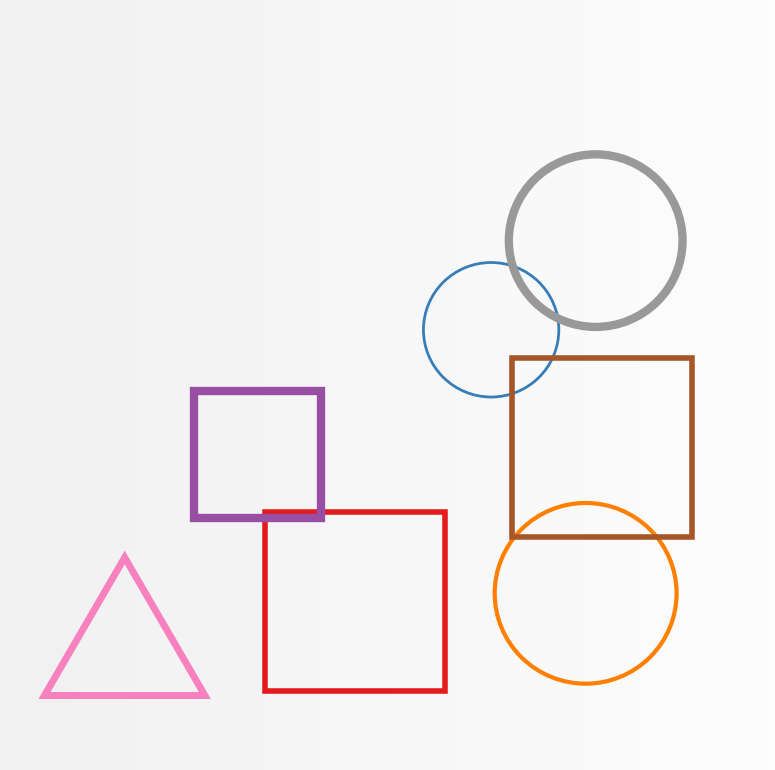[{"shape": "square", "thickness": 2, "radius": 0.58, "center": [0.458, 0.219]}, {"shape": "circle", "thickness": 1, "radius": 0.44, "center": [0.634, 0.572]}, {"shape": "square", "thickness": 3, "radius": 0.41, "center": [0.332, 0.41]}, {"shape": "circle", "thickness": 1.5, "radius": 0.59, "center": [0.756, 0.229]}, {"shape": "square", "thickness": 2, "radius": 0.58, "center": [0.777, 0.419]}, {"shape": "triangle", "thickness": 2.5, "radius": 0.6, "center": [0.161, 0.156]}, {"shape": "circle", "thickness": 3, "radius": 0.56, "center": [0.769, 0.687]}]